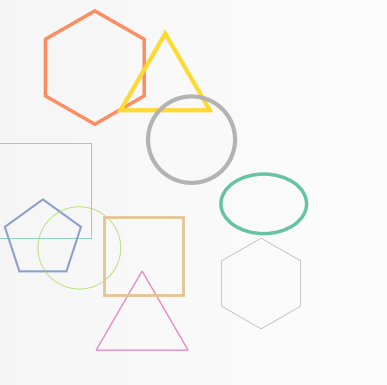[{"shape": "square", "thickness": 0.5, "radius": 0.62, "center": [0.111, 0.506]}, {"shape": "oval", "thickness": 2.5, "radius": 0.55, "center": [0.681, 0.471]}, {"shape": "hexagon", "thickness": 2.5, "radius": 0.74, "center": [0.245, 0.825]}, {"shape": "pentagon", "thickness": 1.5, "radius": 0.52, "center": [0.111, 0.379]}, {"shape": "triangle", "thickness": 1, "radius": 0.69, "center": [0.367, 0.159]}, {"shape": "circle", "thickness": 0.5, "radius": 0.53, "center": [0.205, 0.356]}, {"shape": "triangle", "thickness": 3, "radius": 0.66, "center": [0.426, 0.78]}, {"shape": "square", "thickness": 2, "radius": 0.51, "center": [0.371, 0.334]}, {"shape": "circle", "thickness": 3, "radius": 0.56, "center": [0.494, 0.637]}, {"shape": "hexagon", "thickness": 0.5, "radius": 0.59, "center": [0.674, 0.264]}]